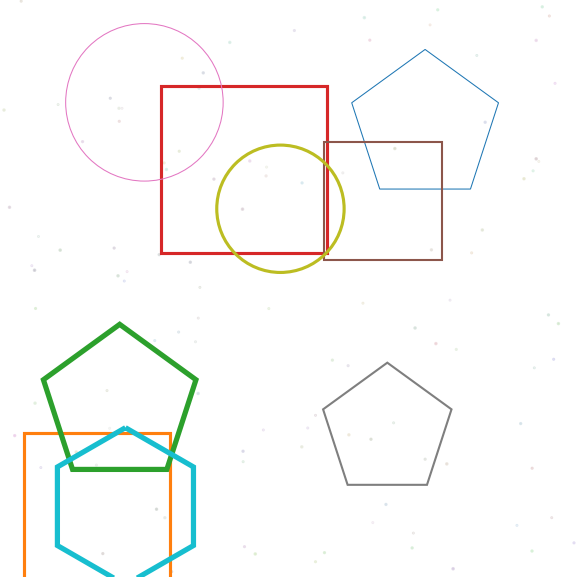[{"shape": "pentagon", "thickness": 0.5, "radius": 0.67, "center": [0.736, 0.78]}, {"shape": "square", "thickness": 1.5, "radius": 0.63, "center": [0.167, 0.123]}, {"shape": "pentagon", "thickness": 2.5, "radius": 0.69, "center": [0.207, 0.299]}, {"shape": "square", "thickness": 1.5, "radius": 0.72, "center": [0.422, 0.705]}, {"shape": "square", "thickness": 1, "radius": 0.51, "center": [0.663, 0.651]}, {"shape": "circle", "thickness": 0.5, "radius": 0.68, "center": [0.25, 0.822]}, {"shape": "pentagon", "thickness": 1, "radius": 0.58, "center": [0.671, 0.254]}, {"shape": "circle", "thickness": 1.5, "radius": 0.55, "center": [0.486, 0.638]}, {"shape": "hexagon", "thickness": 2.5, "radius": 0.68, "center": [0.217, 0.123]}]